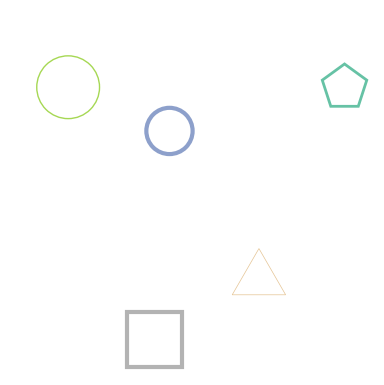[{"shape": "pentagon", "thickness": 2, "radius": 0.3, "center": [0.895, 0.773]}, {"shape": "circle", "thickness": 3, "radius": 0.3, "center": [0.44, 0.66]}, {"shape": "circle", "thickness": 1, "radius": 0.41, "center": [0.177, 0.773]}, {"shape": "triangle", "thickness": 0.5, "radius": 0.4, "center": [0.673, 0.274]}, {"shape": "square", "thickness": 3, "radius": 0.36, "center": [0.401, 0.118]}]